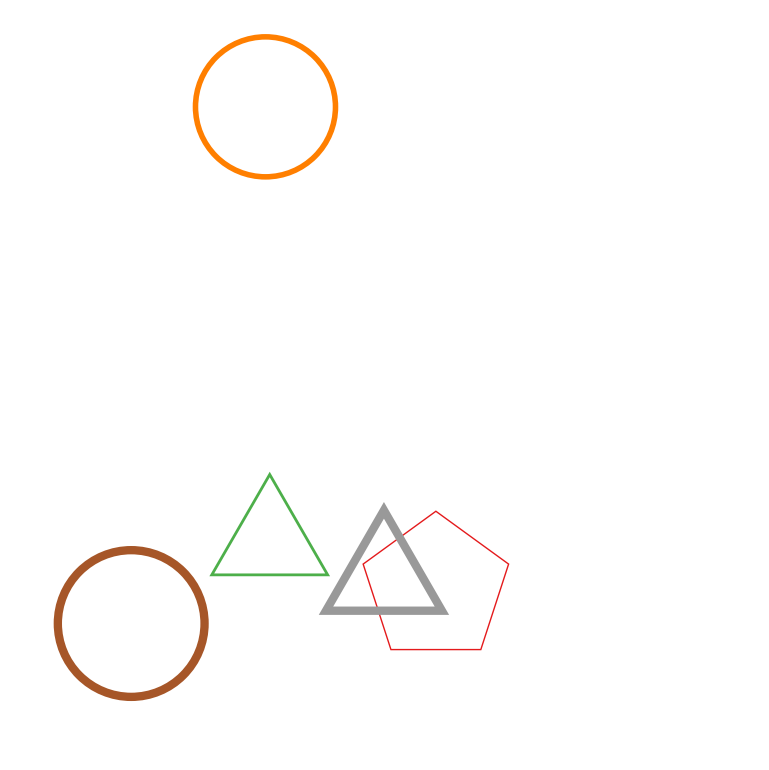[{"shape": "pentagon", "thickness": 0.5, "radius": 0.5, "center": [0.566, 0.237]}, {"shape": "triangle", "thickness": 1, "radius": 0.43, "center": [0.35, 0.297]}, {"shape": "circle", "thickness": 2, "radius": 0.45, "center": [0.345, 0.861]}, {"shape": "circle", "thickness": 3, "radius": 0.48, "center": [0.17, 0.19]}, {"shape": "triangle", "thickness": 3, "radius": 0.43, "center": [0.499, 0.25]}]